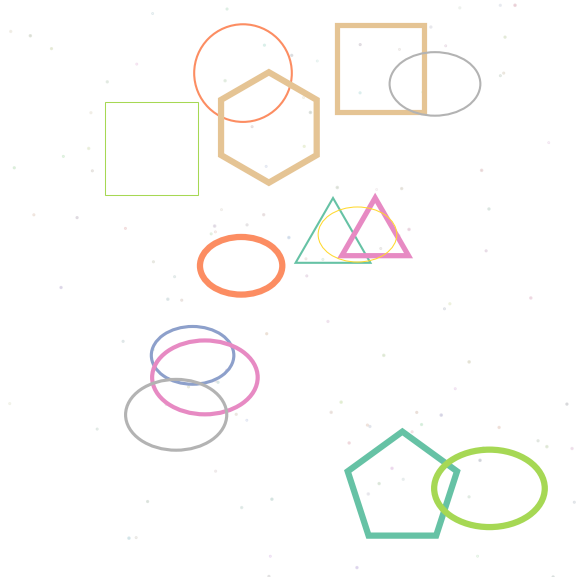[{"shape": "pentagon", "thickness": 3, "radius": 0.5, "center": [0.697, 0.152]}, {"shape": "triangle", "thickness": 1, "radius": 0.37, "center": [0.577, 0.581]}, {"shape": "oval", "thickness": 3, "radius": 0.36, "center": [0.418, 0.539]}, {"shape": "circle", "thickness": 1, "radius": 0.42, "center": [0.421, 0.873]}, {"shape": "oval", "thickness": 1.5, "radius": 0.36, "center": [0.333, 0.384]}, {"shape": "oval", "thickness": 2, "radius": 0.46, "center": [0.355, 0.346]}, {"shape": "triangle", "thickness": 2.5, "radius": 0.33, "center": [0.65, 0.59]}, {"shape": "oval", "thickness": 3, "radius": 0.48, "center": [0.848, 0.153]}, {"shape": "square", "thickness": 0.5, "radius": 0.4, "center": [0.263, 0.742]}, {"shape": "oval", "thickness": 0.5, "radius": 0.34, "center": [0.619, 0.593]}, {"shape": "square", "thickness": 2.5, "radius": 0.38, "center": [0.658, 0.88]}, {"shape": "hexagon", "thickness": 3, "radius": 0.48, "center": [0.466, 0.778]}, {"shape": "oval", "thickness": 1, "radius": 0.39, "center": [0.753, 0.854]}, {"shape": "oval", "thickness": 1.5, "radius": 0.44, "center": [0.305, 0.281]}]